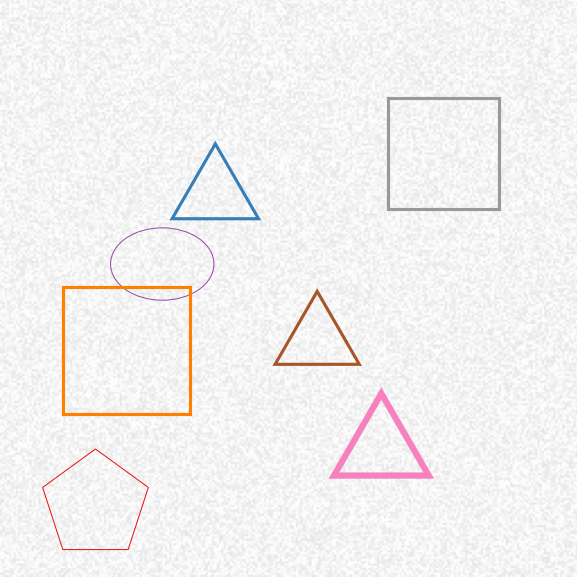[{"shape": "pentagon", "thickness": 0.5, "radius": 0.48, "center": [0.165, 0.125]}, {"shape": "triangle", "thickness": 1.5, "radius": 0.43, "center": [0.373, 0.664]}, {"shape": "oval", "thickness": 0.5, "radius": 0.45, "center": [0.281, 0.542]}, {"shape": "square", "thickness": 1.5, "radius": 0.55, "center": [0.219, 0.392]}, {"shape": "triangle", "thickness": 1.5, "radius": 0.42, "center": [0.549, 0.41]}, {"shape": "triangle", "thickness": 3, "radius": 0.47, "center": [0.66, 0.223]}, {"shape": "square", "thickness": 1.5, "radius": 0.48, "center": [0.768, 0.734]}]